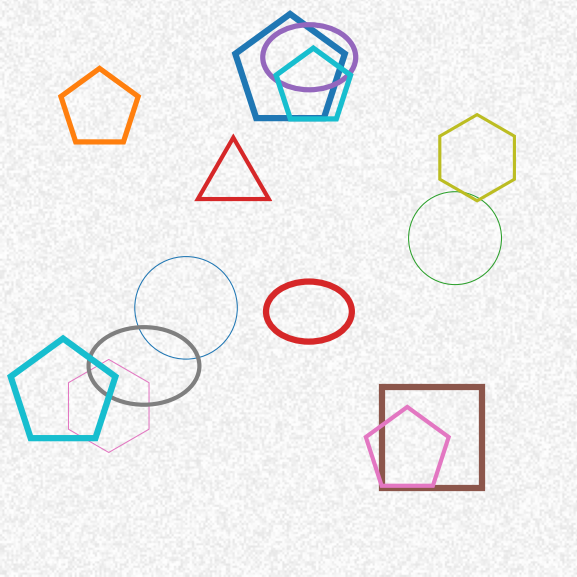[{"shape": "circle", "thickness": 0.5, "radius": 0.44, "center": [0.322, 0.466]}, {"shape": "pentagon", "thickness": 3, "radius": 0.5, "center": [0.502, 0.875]}, {"shape": "pentagon", "thickness": 2.5, "radius": 0.35, "center": [0.172, 0.81]}, {"shape": "circle", "thickness": 0.5, "radius": 0.4, "center": [0.788, 0.587]}, {"shape": "triangle", "thickness": 2, "radius": 0.35, "center": [0.404, 0.69]}, {"shape": "oval", "thickness": 3, "radius": 0.37, "center": [0.535, 0.46]}, {"shape": "oval", "thickness": 2.5, "radius": 0.4, "center": [0.535, 0.9]}, {"shape": "square", "thickness": 3, "radius": 0.43, "center": [0.748, 0.242]}, {"shape": "hexagon", "thickness": 0.5, "radius": 0.4, "center": [0.188, 0.296]}, {"shape": "pentagon", "thickness": 2, "radius": 0.38, "center": [0.705, 0.219]}, {"shape": "oval", "thickness": 2, "radius": 0.48, "center": [0.249, 0.365]}, {"shape": "hexagon", "thickness": 1.5, "radius": 0.37, "center": [0.826, 0.726]}, {"shape": "pentagon", "thickness": 3, "radius": 0.48, "center": [0.109, 0.318]}, {"shape": "pentagon", "thickness": 2.5, "radius": 0.34, "center": [0.543, 0.848]}]